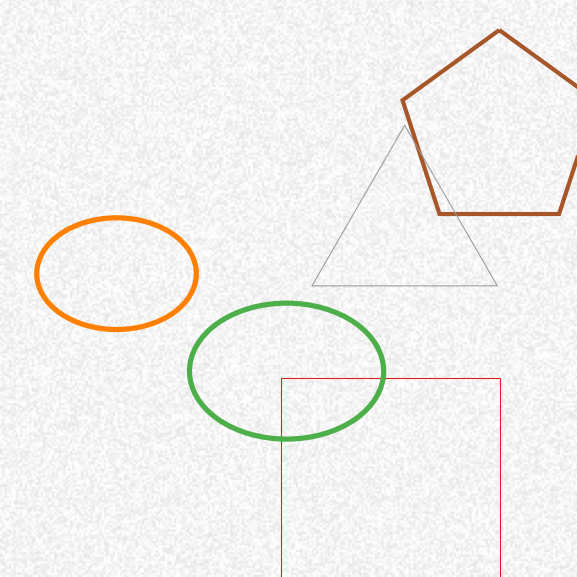[{"shape": "square", "thickness": 0.5, "radius": 0.95, "center": [0.676, 0.155]}, {"shape": "oval", "thickness": 2.5, "radius": 0.84, "center": [0.496, 0.357]}, {"shape": "oval", "thickness": 2.5, "radius": 0.69, "center": [0.202, 0.525]}, {"shape": "pentagon", "thickness": 2, "radius": 0.88, "center": [0.865, 0.771]}, {"shape": "triangle", "thickness": 0.5, "radius": 0.93, "center": [0.701, 0.597]}]